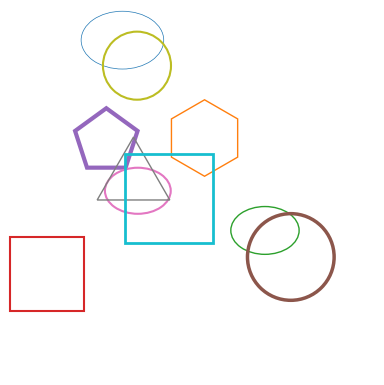[{"shape": "oval", "thickness": 0.5, "radius": 0.54, "center": [0.318, 0.896]}, {"shape": "hexagon", "thickness": 1, "radius": 0.5, "center": [0.531, 0.642]}, {"shape": "oval", "thickness": 1, "radius": 0.44, "center": [0.688, 0.401]}, {"shape": "square", "thickness": 1.5, "radius": 0.48, "center": [0.122, 0.288]}, {"shape": "pentagon", "thickness": 3, "radius": 0.43, "center": [0.276, 0.634]}, {"shape": "circle", "thickness": 2.5, "radius": 0.56, "center": [0.755, 0.333]}, {"shape": "oval", "thickness": 1.5, "radius": 0.43, "center": [0.358, 0.504]}, {"shape": "triangle", "thickness": 1, "radius": 0.54, "center": [0.347, 0.535]}, {"shape": "circle", "thickness": 1.5, "radius": 0.44, "center": [0.356, 0.829]}, {"shape": "square", "thickness": 2, "radius": 0.57, "center": [0.439, 0.485]}]